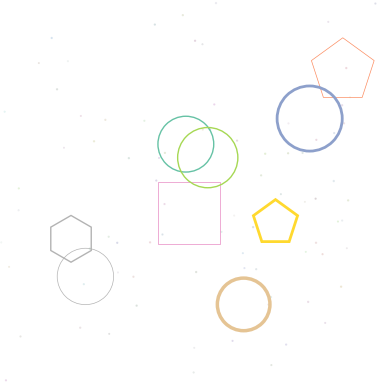[{"shape": "circle", "thickness": 1, "radius": 0.36, "center": [0.483, 0.626]}, {"shape": "pentagon", "thickness": 0.5, "radius": 0.43, "center": [0.89, 0.816]}, {"shape": "circle", "thickness": 2, "radius": 0.42, "center": [0.804, 0.692]}, {"shape": "square", "thickness": 0.5, "radius": 0.4, "center": [0.492, 0.447]}, {"shape": "circle", "thickness": 1, "radius": 0.39, "center": [0.54, 0.591]}, {"shape": "pentagon", "thickness": 2, "radius": 0.3, "center": [0.716, 0.421]}, {"shape": "circle", "thickness": 2.5, "radius": 0.34, "center": [0.633, 0.209]}, {"shape": "hexagon", "thickness": 1, "radius": 0.3, "center": [0.184, 0.38]}, {"shape": "circle", "thickness": 0.5, "radius": 0.37, "center": [0.222, 0.282]}]